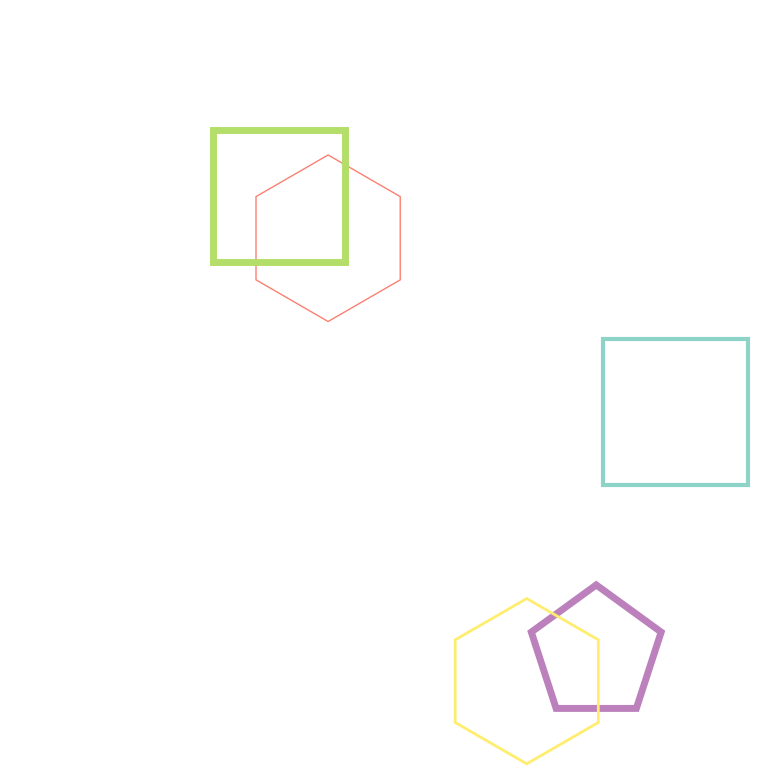[{"shape": "square", "thickness": 1.5, "radius": 0.47, "center": [0.878, 0.465]}, {"shape": "hexagon", "thickness": 0.5, "radius": 0.54, "center": [0.426, 0.691]}, {"shape": "square", "thickness": 2.5, "radius": 0.43, "center": [0.362, 0.745]}, {"shape": "pentagon", "thickness": 2.5, "radius": 0.44, "center": [0.774, 0.152]}, {"shape": "hexagon", "thickness": 1, "radius": 0.54, "center": [0.684, 0.115]}]